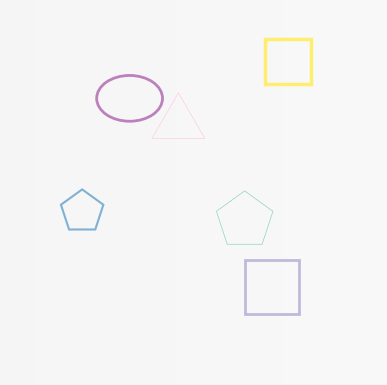[{"shape": "pentagon", "thickness": 0.5, "radius": 0.38, "center": [0.631, 0.428]}, {"shape": "square", "thickness": 2, "radius": 0.35, "center": [0.702, 0.255]}, {"shape": "pentagon", "thickness": 1.5, "radius": 0.29, "center": [0.212, 0.45]}, {"shape": "triangle", "thickness": 0.5, "radius": 0.4, "center": [0.46, 0.68]}, {"shape": "oval", "thickness": 2, "radius": 0.42, "center": [0.334, 0.745]}, {"shape": "square", "thickness": 2.5, "radius": 0.29, "center": [0.743, 0.84]}]